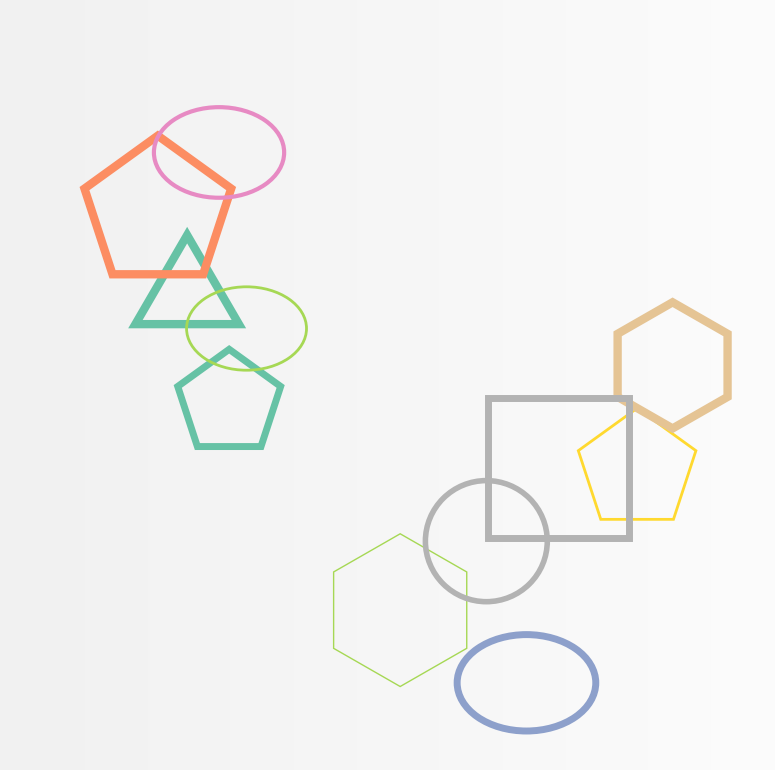[{"shape": "triangle", "thickness": 3, "radius": 0.39, "center": [0.241, 0.618]}, {"shape": "pentagon", "thickness": 2.5, "radius": 0.35, "center": [0.296, 0.477]}, {"shape": "pentagon", "thickness": 3, "radius": 0.5, "center": [0.204, 0.724]}, {"shape": "oval", "thickness": 2.5, "radius": 0.45, "center": [0.679, 0.113]}, {"shape": "oval", "thickness": 1.5, "radius": 0.42, "center": [0.283, 0.802]}, {"shape": "oval", "thickness": 1, "radius": 0.39, "center": [0.318, 0.573]}, {"shape": "hexagon", "thickness": 0.5, "radius": 0.5, "center": [0.516, 0.208]}, {"shape": "pentagon", "thickness": 1, "radius": 0.4, "center": [0.822, 0.39]}, {"shape": "hexagon", "thickness": 3, "radius": 0.41, "center": [0.868, 0.526]}, {"shape": "circle", "thickness": 2, "radius": 0.39, "center": [0.628, 0.297]}, {"shape": "square", "thickness": 2.5, "radius": 0.45, "center": [0.72, 0.393]}]